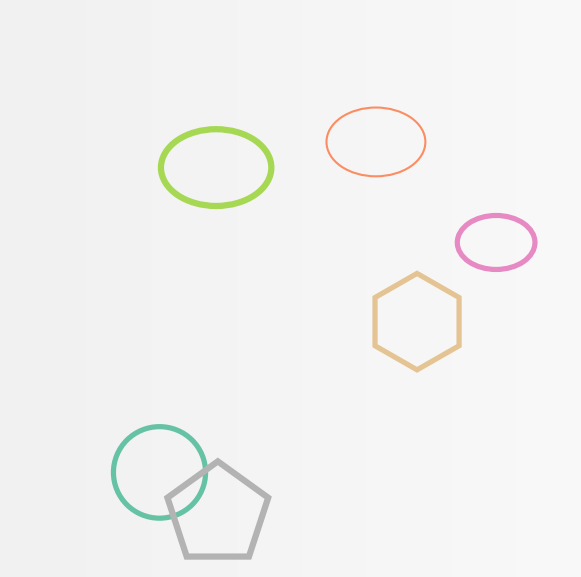[{"shape": "circle", "thickness": 2.5, "radius": 0.4, "center": [0.274, 0.181]}, {"shape": "oval", "thickness": 1, "radius": 0.43, "center": [0.647, 0.753]}, {"shape": "oval", "thickness": 2.5, "radius": 0.33, "center": [0.854, 0.579]}, {"shape": "oval", "thickness": 3, "radius": 0.47, "center": [0.372, 0.709]}, {"shape": "hexagon", "thickness": 2.5, "radius": 0.42, "center": [0.718, 0.442]}, {"shape": "pentagon", "thickness": 3, "radius": 0.46, "center": [0.375, 0.109]}]